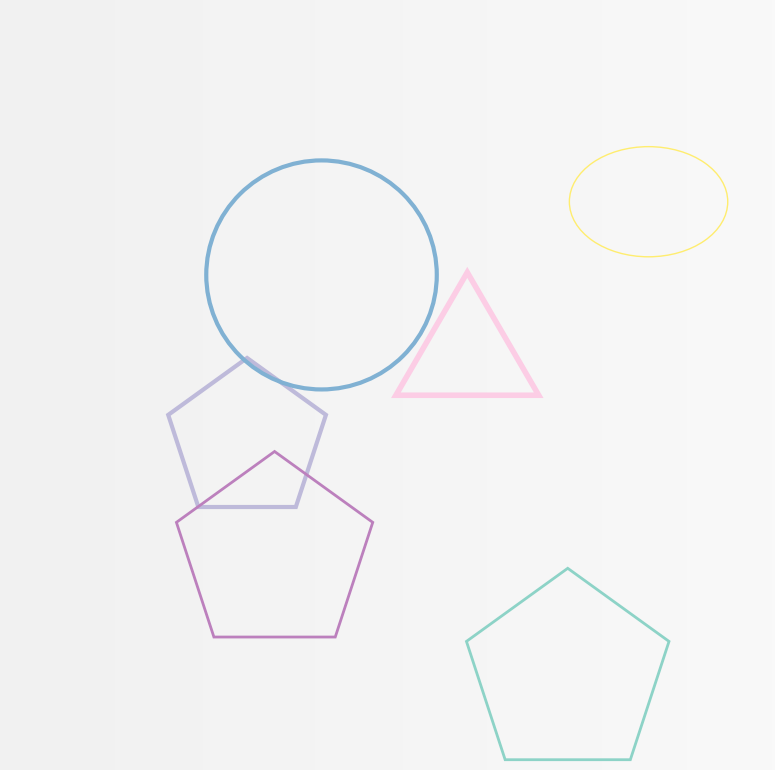[{"shape": "pentagon", "thickness": 1, "radius": 0.69, "center": [0.733, 0.125]}, {"shape": "pentagon", "thickness": 1.5, "radius": 0.53, "center": [0.319, 0.428]}, {"shape": "circle", "thickness": 1.5, "radius": 0.74, "center": [0.415, 0.643]}, {"shape": "triangle", "thickness": 2, "radius": 0.53, "center": [0.603, 0.54]}, {"shape": "pentagon", "thickness": 1, "radius": 0.67, "center": [0.354, 0.28]}, {"shape": "oval", "thickness": 0.5, "radius": 0.51, "center": [0.837, 0.738]}]